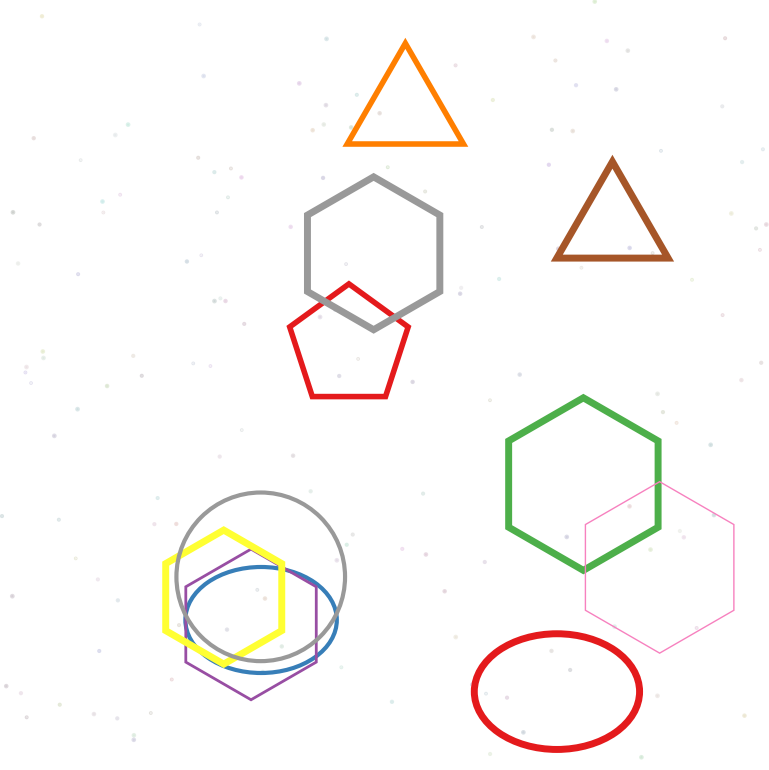[{"shape": "oval", "thickness": 2.5, "radius": 0.54, "center": [0.723, 0.102]}, {"shape": "pentagon", "thickness": 2, "radius": 0.4, "center": [0.453, 0.55]}, {"shape": "oval", "thickness": 1.5, "radius": 0.49, "center": [0.339, 0.195]}, {"shape": "hexagon", "thickness": 2.5, "radius": 0.56, "center": [0.758, 0.371]}, {"shape": "hexagon", "thickness": 1, "radius": 0.49, "center": [0.326, 0.189]}, {"shape": "triangle", "thickness": 2, "radius": 0.44, "center": [0.526, 0.857]}, {"shape": "hexagon", "thickness": 2.5, "radius": 0.44, "center": [0.291, 0.225]}, {"shape": "triangle", "thickness": 2.5, "radius": 0.42, "center": [0.795, 0.707]}, {"shape": "hexagon", "thickness": 0.5, "radius": 0.56, "center": [0.857, 0.263]}, {"shape": "hexagon", "thickness": 2.5, "radius": 0.5, "center": [0.485, 0.671]}, {"shape": "circle", "thickness": 1.5, "radius": 0.55, "center": [0.339, 0.251]}]